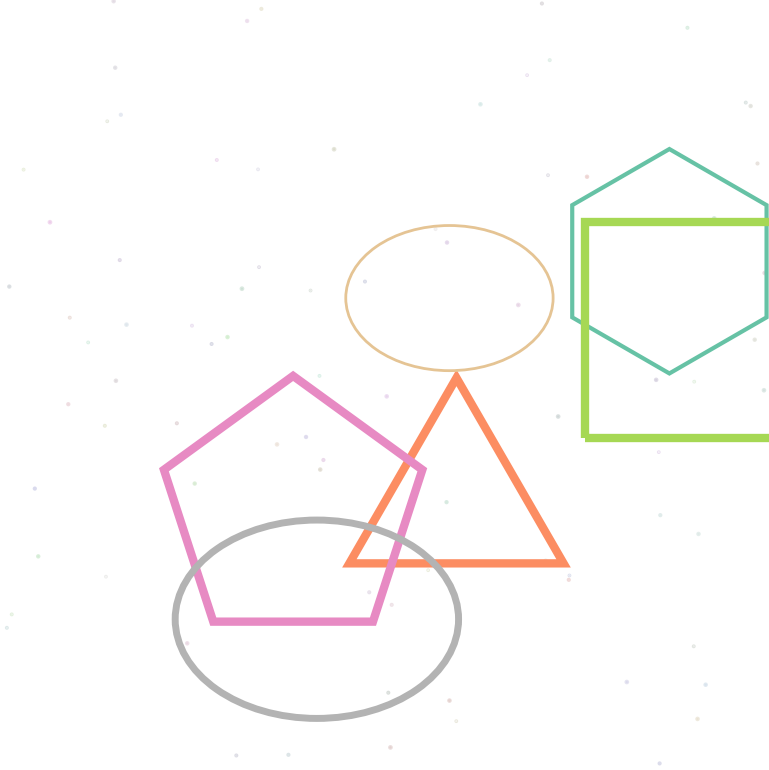[{"shape": "hexagon", "thickness": 1.5, "radius": 0.73, "center": [0.869, 0.661]}, {"shape": "triangle", "thickness": 3, "radius": 0.8, "center": [0.593, 0.349]}, {"shape": "pentagon", "thickness": 3, "radius": 0.88, "center": [0.381, 0.335]}, {"shape": "square", "thickness": 3, "radius": 0.7, "center": [0.899, 0.571]}, {"shape": "oval", "thickness": 1, "radius": 0.67, "center": [0.584, 0.613]}, {"shape": "oval", "thickness": 2.5, "radius": 0.92, "center": [0.412, 0.196]}]